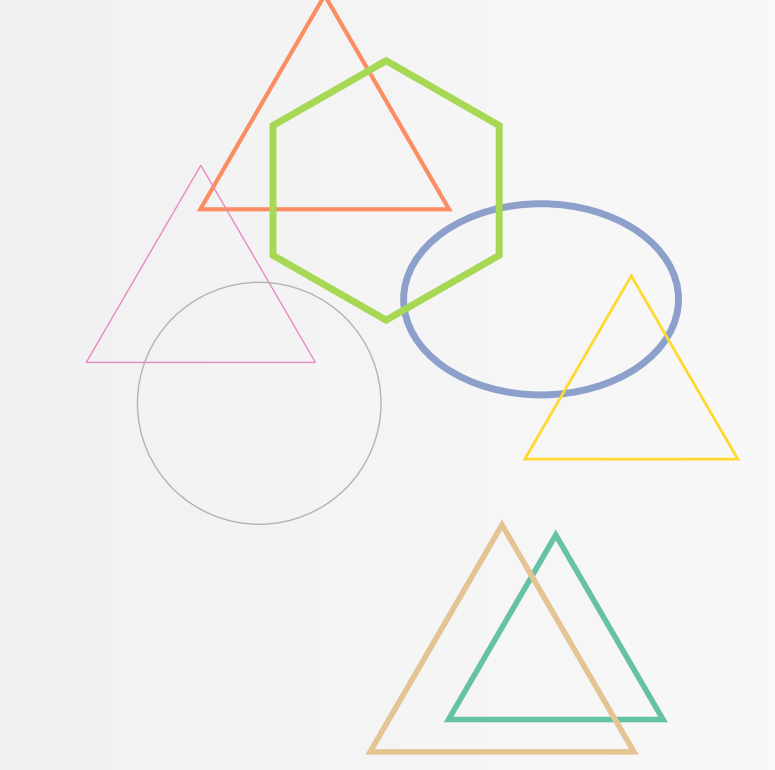[{"shape": "triangle", "thickness": 2, "radius": 0.8, "center": [0.717, 0.145]}, {"shape": "triangle", "thickness": 1.5, "radius": 0.93, "center": [0.419, 0.821]}, {"shape": "oval", "thickness": 2.5, "radius": 0.89, "center": [0.698, 0.611]}, {"shape": "triangle", "thickness": 0.5, "radius": 0.85, "center": [0.259, 0.615]}, {"shape": "hexagon", "thickness": 2.5, "radius": 0.84, "center": [0.498, 0.753]}, {"shape": "triangle", "thickness": 1, "radius": 0.79, "center": [0.815, 0.483]}, {"shape": "triangle", "thickness": 2, "radius": 0.98, "center": [0.648, 0.122]}, {"shape": "circle", "thickness": 0.5, "radius": 0.79, "center": [0.334, 0.476]}]